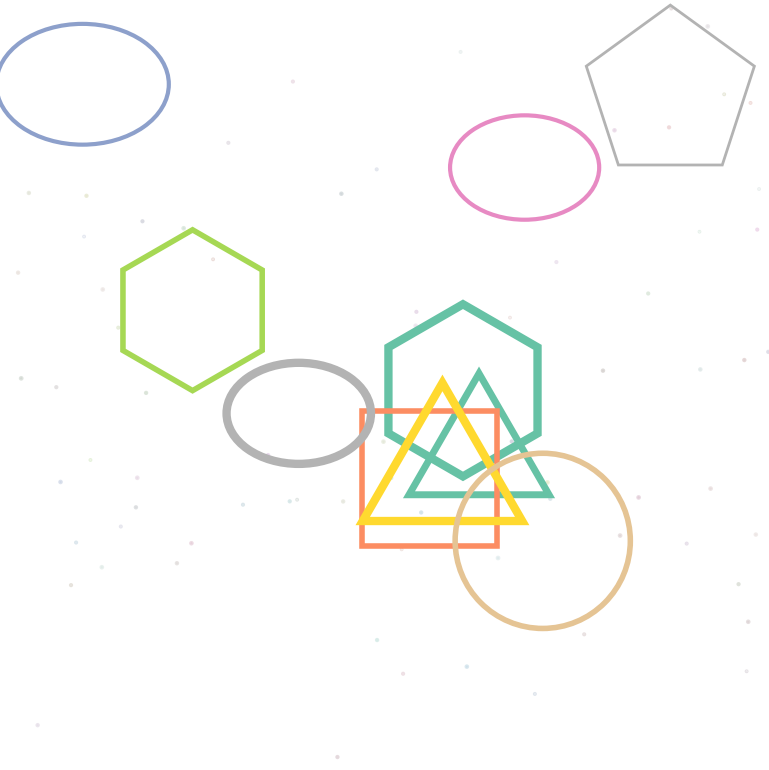[{"shape": "hexagon", "thickness": 3, "radius": 0.56, "center": [0.601, 0.493]}, {"shape": "triangle", "thickness": 2.5, "radius": 0.53, "center": [0.622, 0.41]}, {"shape": "square", "thickness": 2, "radius": 0.44, "center": [0.558, 0.379]}, {"shape": "oval", "thickness": 1.5, "radius": 0.56, "center": [0.107, 0.891]}, {"shape": "oval", "thickness": 1.5, "radius": 0.48, "center": [0.681, 0.782]}, {"shape": "hexagon", "thickness": 2, "radius": 0.52, "center": [0.25, 0.597]}, {"shape": "triangle", "thickness": 3, "radius": 0.6, "center": [0.575, 0.383]}, {"shape": "circle", "thickness": 2, "radius": 0.57, "center": [0.705, 0.298]}, {"shape": "oval", "thickness": 3, "radius": 0.47, "center": [0.388, 0.463]}, {"shape": "pentagon", "thickness": 1, "radius": 0.57, "center": [0.871, 0.879]}]